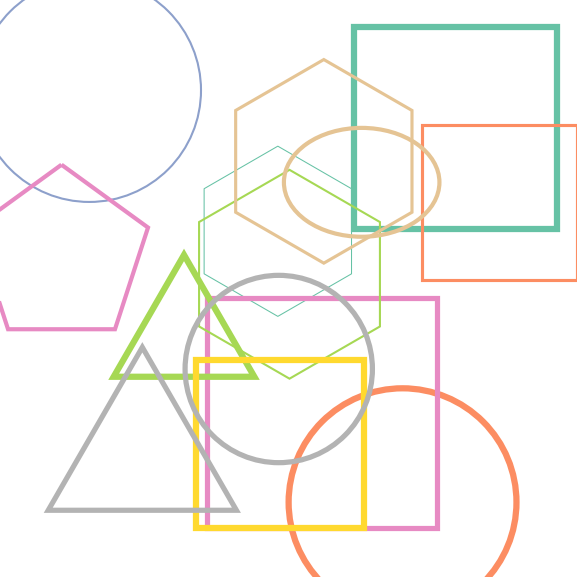[{"shape": "hexagon", "thickness": 0.5, "radius": 0.74, "center": [0.481, 0.599]}, {"shape": "square", "thickness": 3, "radius": 0.88, "center": [0.789, 0.778]}, {"shape": "square", "thickness": 1.5, "radius": 0.67, "center": [0.865, 0.649]}, {"shape": "circle", "thickness": 3, "radius": 0.99, "center": [0.697, 0.129]}, {"shape": "circle", "thickness": 1, "radius": 0.97, "center": [0.155, 0.843]}, {"shape": "pentagon", "thickness": 2, "radius": 0.79, "center": [0.107, 0.556]}, {"shape": "square", "thickness": 2.5, "radius": 0.99, "center": [0.558, 0.284]}, {"shape": "hexagon", "thickness": 1, "radius": 0.9, "center": [0.501, 0.524]}, {"shape": "triangle", "thickness": 3, "radius": 0.7, "center": [0.319, 0.417]}, {"shape": "square", "thickness": 3, "radius": 0.73, "center": [0.485, 0.231]}, {"shape": "oval", "thickness": 2, "radius": 0.67, "center": [0.626, 0.683]}, {"shape": "hexagon", "thickness": 1.5, "radius": 0.88, "center": [0.561, 0.72]}, {"shape": "circle", "thickness": 2.5, "radius": 0.81, "center": [0.483, 0.36]}, {"shape": "triangle", "thickness": 2.5, "radius": 0.94, "center": [0.246, 0.21]}]